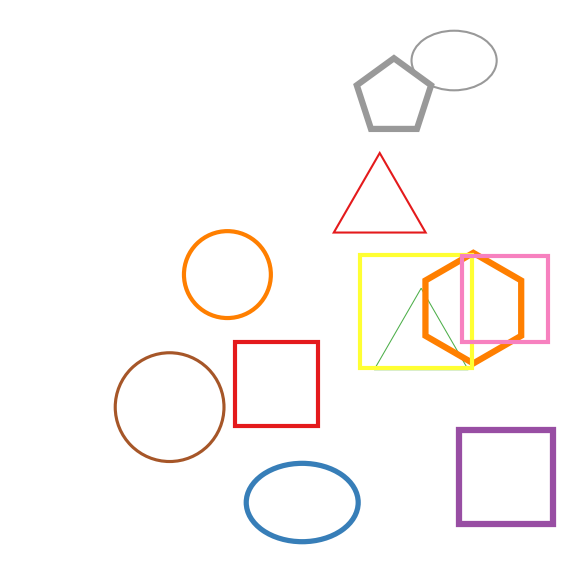[{"shape": "triangle", "thickness": 1, "radius": 0.46, "center": [0.658, 0.642]}, {"shape": "square", "thickness": 2, "radius": 0.36, "center": [0.479, 0.334]}, {"shape": "oval", "thickness": 2.5, "radius": 0.48, "center": [0.523, 0.129]}, {"shape": "triangle", "thickness": 0.5, "radius": 0.47, "center": [0.729, 0.406]}, {"shape": "square", "thickness": 3, "radius": 0.41, "center": [0.876, 0.173]}, {"shape": "circle", "thickness": 2, "radius": 0.38, "center": [0.394, 0.524]}, {"shape": "hexagon", "thickness": 3, "radius": 0.48, "center": [0.82, 0.466]}, {"shape": "square", "thickness": 2, "radius": 0.49, "center": [0.72, 0.46]}, {"shape": "circle", "thickness": 1.5, "radius": 0.47, "center": [0.294, 0.294]}, {"shape": "square", "thickness": 2, "radius": 0.37, "center": [0.874, 0.482]}, {"shape": "oval", "thickness": 1, "radius": 0.37, "center": [0.786, 0.894]}, {"shape": "pentagon", "thickness": 3, "radius": 0.34, "center": [0.682, 0.831]}]